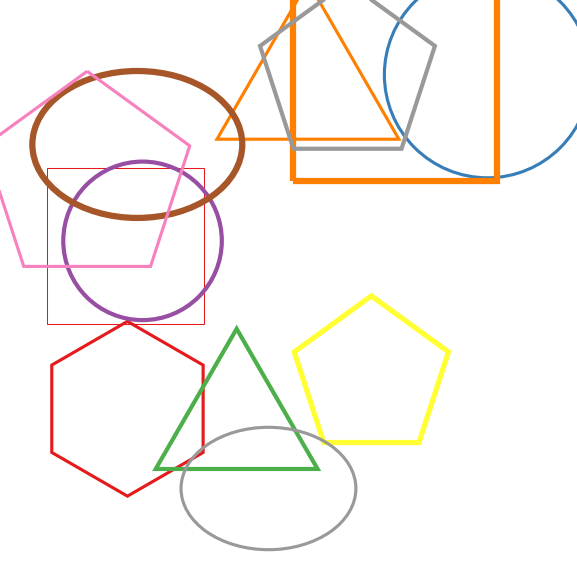[{"shape": "hexagon", "thickness": 1.5, "radius": 0.76, "center": [0.221, 0.291]}, {"shape": "square", "thickness": 0.5, "radius": 0.68, "center": [0.217, 0.574]}, {"shape": "circle", "thickness": 1.5, "radius": 0.89, "center": [0.844, 0.87]}, {"shape": "triangle", "thickness": 2, "radius": 0.81, "center": [0.41, 0.268]}, {"shape": "circle", "thickness": 2, "radius": 0.69, "center": [0.247, 0.582]}, {"shape": "triangle", "thickness": 1.5, "radius": 0.91, "center": [0.533, 0.849]}, {"shape": "square", "thickness": 3, "radius": 0.88, "center": [0.684, 0.862]}, {"shape": "pentagon", "thickness": 2.5, "radius": 0.7, "center": [0.643, 0.346]}, {"shape": "oval", "thickness": 3, "radius": 0.91, "center": [0.238, 0.749]}, {"shape": "pentagon", "thickness": 1.5, "radius": 0.93, "center": [0.151, 0.689]}, {"shape": "oval", "thickness": 1.5, "radius": 0.76, "center": [0.465, 0.153]}, {"shape": "pentagon", "thickness": 2, "radius": 0.8, "center": [0.602, 0.87]}]